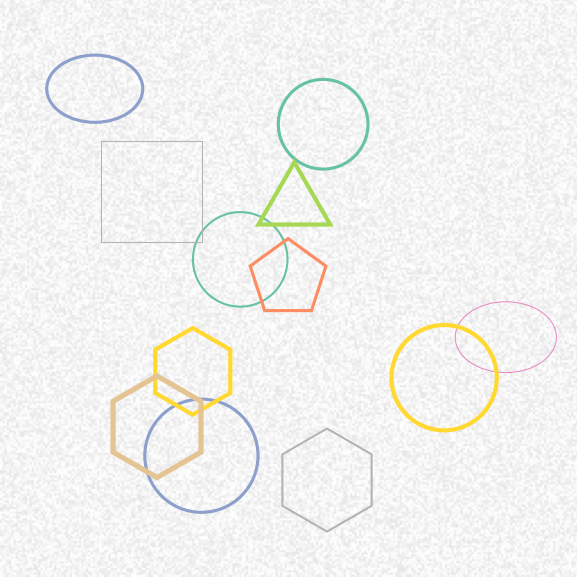[{"shape": "circle", "thickness": 1.5, "radius": 0.39, "center": [0.56, 0.784]}, {"shape": "circle", "thickness": 1, "radius": 0.41, "center": [0.416, 0.55]}, {"shape": "pentagon", "thickness": 1.5, "radius": 0.34, "center": [0.499, 0.517]}, {"shape": "oval", "thickness": 1.5, "radius": 0.42, "center": [0.164, 0.846]}, {"shape": "circle", "thickness": 1.5, "radius": 0.49, "center": [0.349, 0.21]}, {"shape": "oval", "thickness": 0.5, "radius": 0.44, "center": [0.876, 0.415]}, {"shape": "triangle", "thickness": 2, "radius": 0.36, "center": [0.51, 0.646]}, {"shape": "hexagon", "thickness": 2, "radius": 0.38, "center": [0.334, 0.356]}, {"shape": "circle", "thickness": 2, "radius": 0.46, "center": [0.769, 0.345]}, {"shape": "hexagon", "thickness": 2.5, "radius": 0.44, "center": [0.272, 0.26]}, {"shape": "hexagon", "thickness": 1, "radius": 0.45, "center": [0.566, 0.168]}, {"shape": "square", "thickness": 0.5, "radius": 0.44, "center": [0.262, 0.668]}]